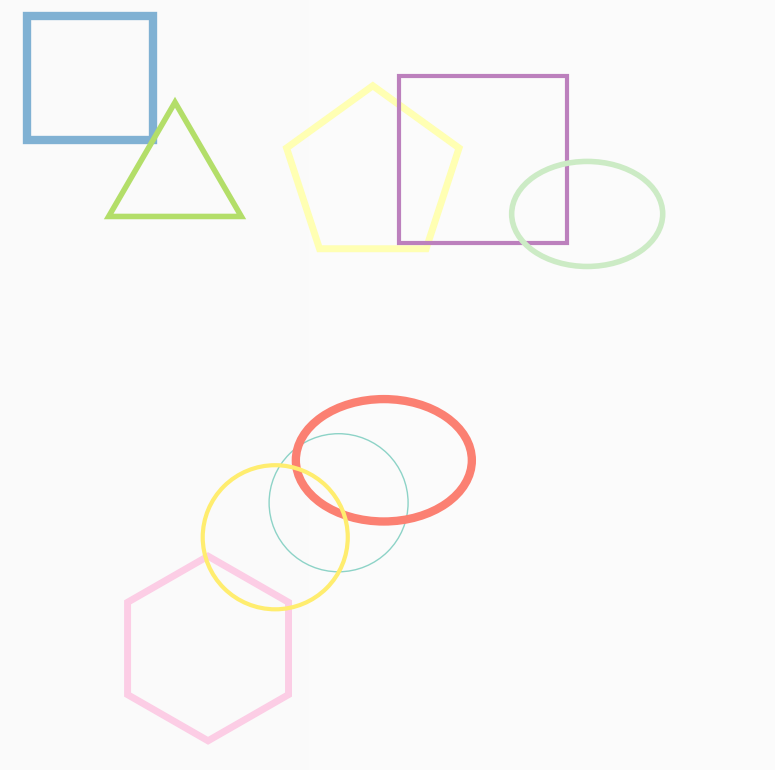[{"shape": "circle", "thickness": 0.5, "radius": 0.45, "center": [0.437, 0.347]}, {"shape": "pentagon", "thickness": 2.5, "radius": 0.59, "center": [0.481, 0.772]}, {"shape": "oval", "thickness": 3, "radius": 0.57, "center": [0.495, 0.402]}, {"shape": "square", "thickness": 3, "radius": 0.4, "center": [0.116, 0.899]}, {"shape": "triangle", "thickness": 2, "radius": 0.49, "center": [0.226, 0.768]}, {"shape": "hexagon", "thickness": 2.5, "radius": 0.6, "center": [0.268, 0.158]}, {"shape": "square", "thickness": 1.5, "radius": 0.54, "center": [0.623, 0.793]}, {"shape": "oval", "thickness": 2, "radius": 0.49, "center": [0.758, 0.722]}, {"shape": "circle", "thickness": 1.5, "radius": 0.47, "center": [0.355, 0.302]}]